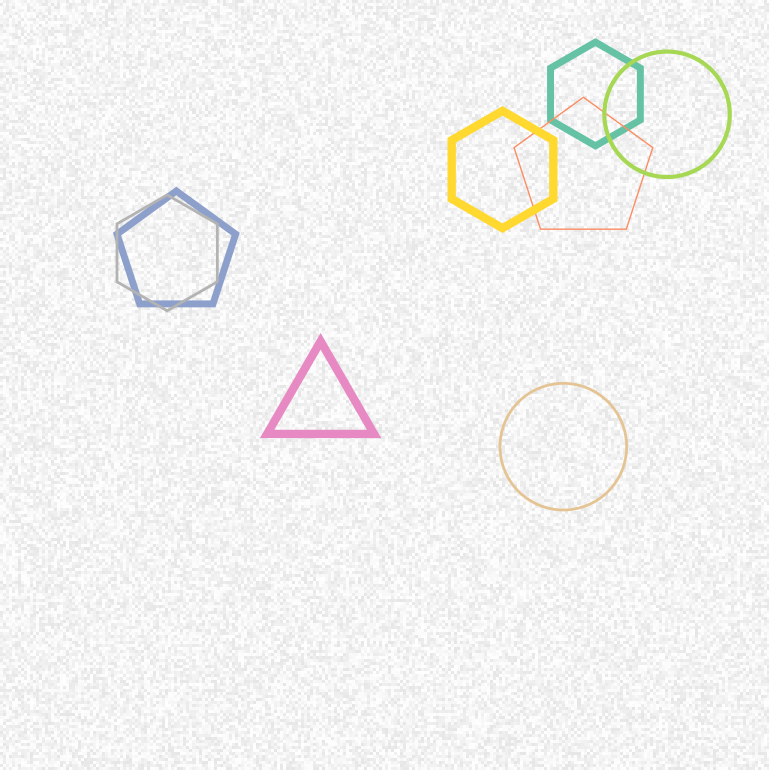[{"shape": "hexagon", "thickness": 2.5, "radius": 0.34, "center": [0.773, 0.878]}, {"shape": "pentagon", "thickness": 0.5, "radius": 0.47, "center": [0.758, 0.779]}, {"shape": "pentagon", "thickness": 2.5, "radius": 0.41, "center": [0.229, 0.671]}, {"shape": "triangle", "thickness": 3, "radius": 0.4, "center": [0.416, 0.477]}, {"shape": "circle", "thickness": 1.5, "radius": 0.41, "center": [0.866, 0.852]}, {"shape": "hexagon", "thickness": 3, "radius": 0.38, "center": [0.653, 0.78]}, {"shape": "circle", "thickness": 1, "radius": 0.41, "center": [0.732, 0.42]}, {"shape": "hexagon", "thickness": 1, "radius": 0.38, "center": [0.217, 0.672]}]